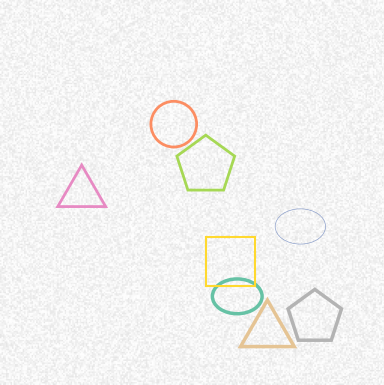[{"shape": "oval", "thickness": 2.5, "radius": 0.32, "center": [0.616, 0.23]}, {"shape": "circle", "thickness": 2, "radius": 0.3, "center": [0.451, 0.678]}, {"shape": "oval", "thickness": 0.5, "radius": 0.33, "center": [0.78, 0.412]}, {"shape": "triangle", "thickness": 2, "radius": 0.36, "center": [0.212, 0.499]}, {"shape": "pentagon", "thickness": 2, "radius": 0.39, "center": [0.534, 0.57]}, {"shape": "square", "thickness": 1.5, "radius": 0.32, "center": [0.598, 0.322]}, {"shape": "triangle", "thickness": 2.5, "radius": 0.4, "center": [0.695, 0.14]}, {"shape": "pentagon", "thickness": 2.5, "radius": 0.36, "center": [0.818, 0.175]}]